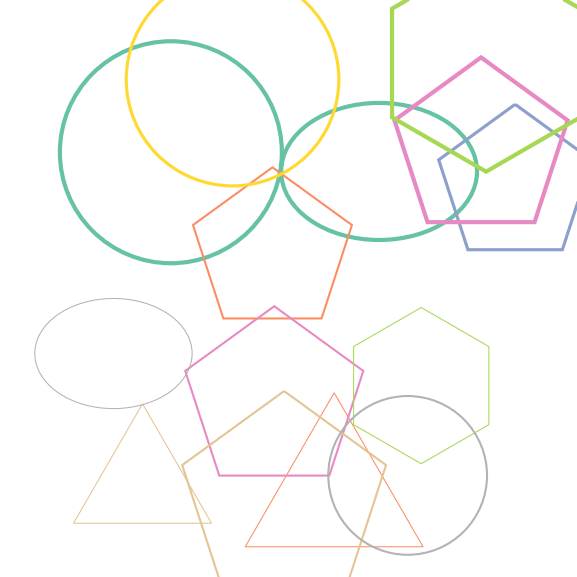[{"shape": "circle", "thickness": 2, "radius": 0.96, "center": [0.296, 0.735]}, {"shape": "oval", "thickness": 2, "radius": 0.85, "center": [0.656, 0.702]}, {"shape": "pentagon", "thickness": 1, "radius": 0.72, "center": [0.472, 0.565]}, {"shape": "triangle", "thickness": 0.5, "radius": 0.89, "center": [0.579, 0.141]}, {"shape": "pentagon", "thickness": 1.5, "radius": 0.7, "center": [0.892, 0.679]}, {"shape": "pentagon", "thickness": 1, "radius": 0.81, "center": [0.475, 0.307]}, {"shape": "pentagon", "thickness": 2, "radius": 0.79, "center": [0.833, 0.742]}, {"shape": "hexagon", "thickness": 2, "radius": 0.94, "center": [0.842, 0.89]}, {"shape": "hexagon", "thickness": 0.5, "radius": 0.68, "center": [0.729, 0.331]}, {"shape": "circle", "thickness": 1.5, "radius": 0.92, "center": [0.403, 0.861]}, {"shape": "pentagon", "thickness": 1, "radius": 0.93, "center": [0.492, 0.136]}, {"shape": "triangle", "thickness": 0.5, "radius": 0.69, "center": [0.247, 0.162]}, {"shape": "oval", "thickness": 0.5, "radius": 0.68, "center": [0.196, 0.387]}, {"shape": "circle", "thickness": 1, "radius": 0.69, "center": [0.706, 0.176]}]